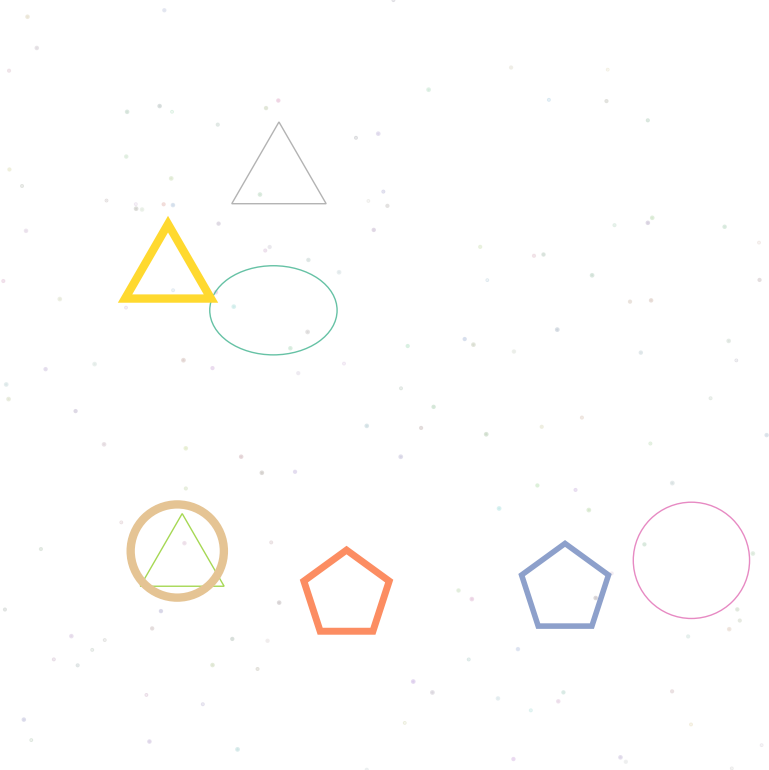[{"shape": "oval", "thickness": 0.5, "radius": 0.41, "center": [0.355, 0.597]}, {"shape": "pentagon", "thickness": 2.5, "radius": 0.29, "center": [0.45, 0.227]}, {"shape": "pentagon", "thickness": 2, "radius": 0.3, "center": [0.734, 0.235]}, {"shape": "circle", "thickness": 0.5, "radius": 0.38, "center": [0.898, 0.272]}, {"shape": "triangle", "thickness": 0.5, "radius": 0.31, "center": [0.237, 0.27]}, {"shape": "triangle", "thickness": 3, "radius": 0.32, "center": [0.218, 0.644]}, {"shape": "circle", "thickness": 3, "radius": 0.3, "center": [0.23, 0.284]}, {"shape": "triangle", "thickness": 0.5, "radius": 0.35, "center": [0.362, 0.771]}]